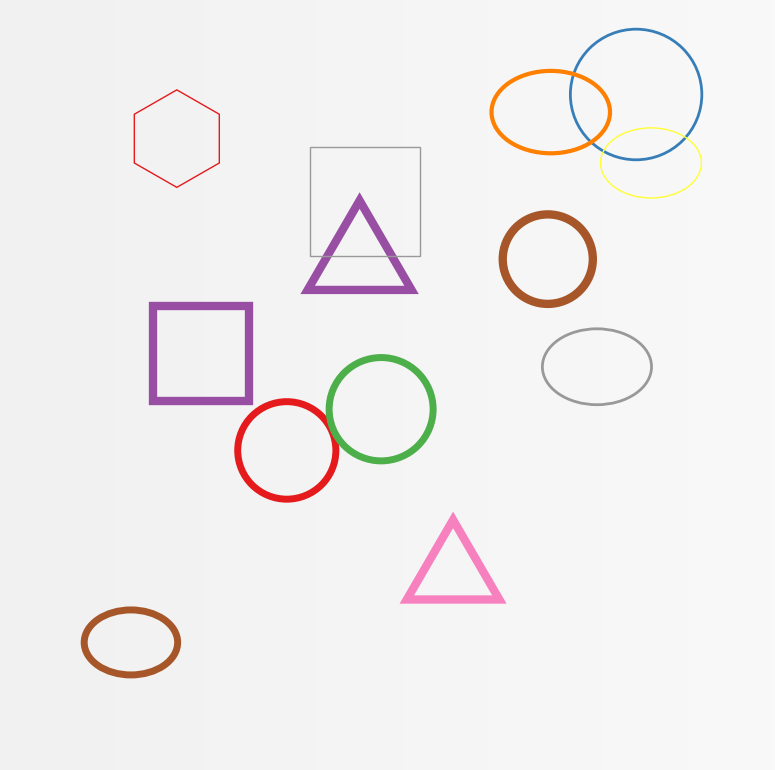[{"shape": "hexagon", "thickness": 0.5, "radius": 0.32, "center": [0.228, 0.82]}, {"shape": "circle", "thickness": 2.5, "radius": 0.32, "center": [0.37, 0.415]}, {"shape": "circle", "thickness": 1, "radius": 0.42, "center": [0.821, 0.877]}, {"shape": "circle", "thickness": 2.5, "radius": 0.34, "center": [0.492, 0.469]}, {"shape": "square", "thickness": 3, "radius": 0.31, "center": [0.259, 0.541]}, {"shape": "triangle", "thickness": 3, "radius": 0.39, "center": [0.464, 0.662]}, {"shape": "oval", "thickness": 1.5, "radius": 0.38, "center": [0.711, 0.854]}, {"shape": "oval", "thickness": 0.5, "radius": 0.33, "center": [0.84, 0.788]}, {"shape": "oval", "thickness": 2.5, "radius": 0.3, "center": [0.169, 0.166]}, {"shape": "circle", "thickness": 3, "radius": 0.29, "center": [0.707, 0.663]}, {"shape": "triangle", "thickness": 3, "radius": 0.34, "center": [0.585, 0.256]}, {"shape": "oval", "thickness": 1, "radius": 0.35, "center": [0.77, 0.524]}, {"shape": "square", "thickness": 0.5, "radius": 0.36, "center": [0.471, 0.738]}]